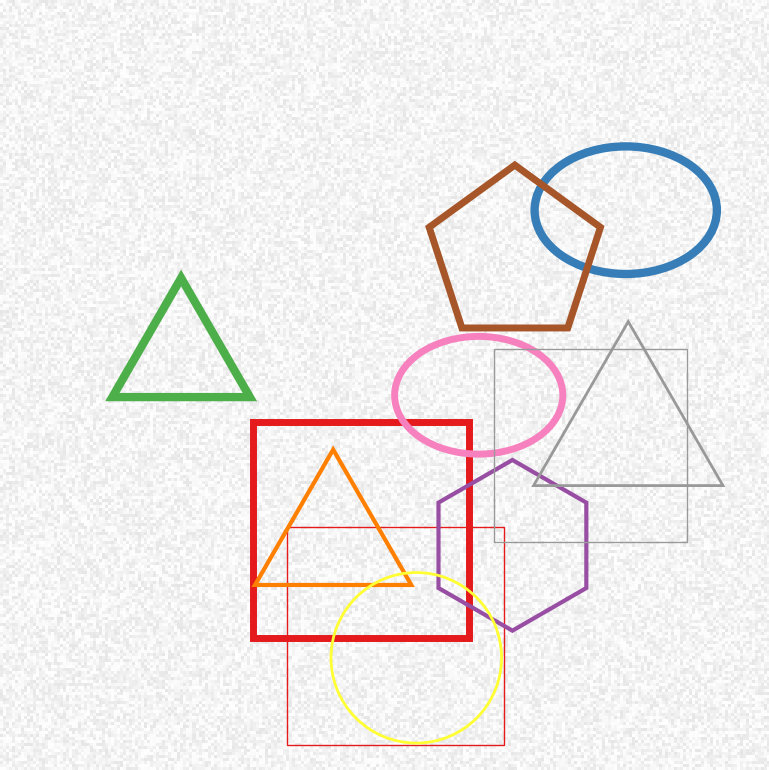[{"shape": "square", "thickness": 0.5, "radius": 0.7, "center": [0.513, 0.174]}, {"shape": "square", "thickness": 2.5, "radius": 0.7, "center": [0.469, 0.312]}, {"shape": "oval", "thickness": 3, "radius": 0.59, "center": [0.813, 0.727]}, {"shape": "triangle", "thickness": 3, "radius": 0.52, "center": [0.235, 0.536]}, {"shape": "hexagon", "thickness": 1.5, "radius": 0.55, "center": [0.665, 0.292]}, {"shape": "triangle", "thickness": 1.5, "radius": 0.59, "center": [0.433, 0.299]}, {"shape": "circle", "thickness": 1, "radius": 0.55, "center": [0.541, 0.146]}, {"shape": "pentagon", "thickness": 2.5, "radius": 0.58, "center": [0.669, 0.669]}, {"shape": "oval", "thickness": 2.5, "radius": 0.55, "center": [0.622, 0.487]}, {"shape": "triangle", "thickness": 1, "radius": 0.71, "center": [0.816, 0.44]}, {"shape": "square", "thickness": 0.5, "radius": 0.63, "center": [0.767, 0.421]}]